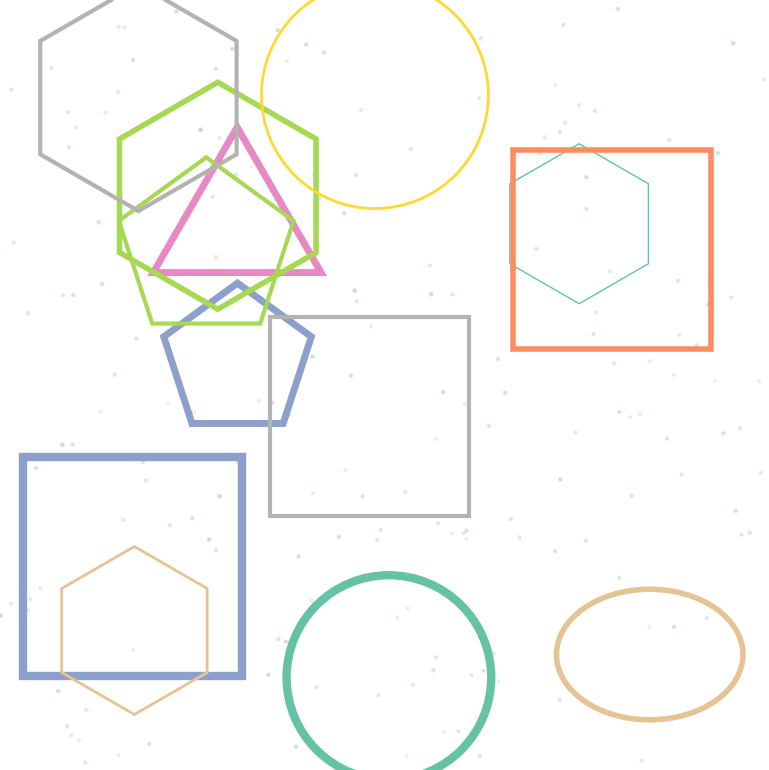[{"shape": "circle", "thickness": 3, "radius": 0.66, "center": [0.505, 0.12]}, {"shape": "hexagon", "thickness": 0.5, "radius": 0.52, "center": [0.752, 0.709]}, {"shape": "square", "thickness": 2, "radius": 0.65, "center": [0.795, 0.676]}, {"shape": "pentagon", "thickness": 2.5, "radius": 0.5, "center": [0.308, 0.532]}, {"shape": "square", "thickness": 3, "radius": 0.71, "center": [0.172, 0.264]}, {"shape": "triangle", "thickness": 2.5, "radius": 0.63, "center": [0.308, 0.709]}, {"shape": "hexagon", "thickness": 2, "radius": 0.74, "center": [0.283, 0.746]}, {"shape": "pentagon", "thickness": 1.5, "radius": 0.6, "center": [0.268, 0.676]}, {"shape": "circle", "thickness": 1, "radius": 0.74, "center": [0.487, 0.877]}, {"shape": "hexagon", "thickness": 1, "radius": 0.55, "center": [0.175, 0.181]}, {"shape": "oval", "thickness": 2, "radius": 0.61, "center": [0.844, 0.15]}, {"shape": "square", "thickness": 1.5, "radius": 0.65, "center": [0.48, 0.459]}, {"shape": "hexagon", "thickness": 1.5, "radius": 0.74, "center": [0.18, 0.873]}]